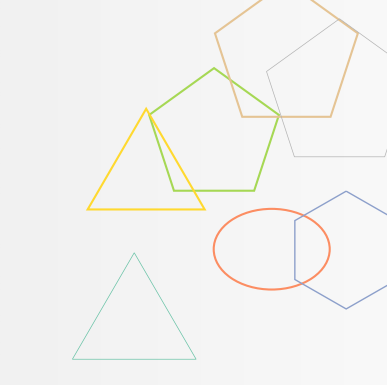[{"shape": "triangle", "thickness": 0.5, "radius": 0.92, "center": [0.346, 0.159]}, {"shape": "oval", "thickness": 1.5, "radius": 0.75, "center": [0.701, 0.353]}, {"shape": "hexagon", "thickness": 1, "radius": 0.76, "center": [0.893, 0.351]}, {"shape": "pentagon", "thickness": 1.5, "radius": 0.88, "center": [0.552, 0.647]}, {"shape": "triangle", "thickness": 1.5, "radius": 0.87, "center": [0.377, 0.543]}, {"shape": "pentagon", "thickness": 1.5, "radius": 0.97, "center": [0.739, 0.853]}, {"shape": "pentagon", "thickness": 0.5, "radius": 0.99, "center": [0.876, 0.753]}]